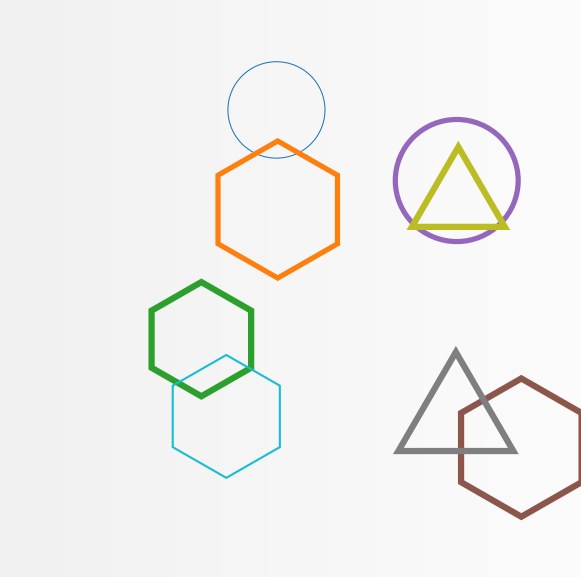[{"shape": "circle", "thickness": 0.5, "radius": 0.42, "center": [0.476, 0.809]}, {"shape": "hexagon", "thickness": 2.5, "radius": 0.59, "center": [0.478, 0.636]}, {"shape": "hexagon", "thickness": 3, "radius": 0.49, "center": [0.346, 0.412]}, {"shape": "circle", "thickness": 2.5, "radius": 0.53, "center": [0.786, 0.687]}, {"shape": "hexagon", "thickness": 3, "radius": 0.6, "center": [0.897, 0.224]}, {"shape": "triangle", "thickness": 3, "radius": 0.57, "center": [0.784, 0.275]}, {"shape": "triangle", "thickness": 3, "radius": 0.46, "center": [0.789, 0.652]}, {"shape": "hexagon", "thickness": 1, "radius": 0.53, "center": [0.389, 0.278]}]